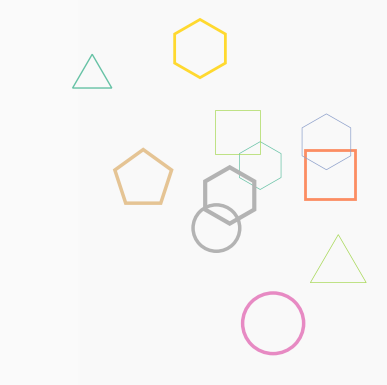[{"shape": "hexagon", "thickness": 0.5, "radius": 0.31, "center": [0.671, 0.57]}, {"shape": "triangle", "thickness": 1, "radius": 0.29, "center": [0.238, 0.801]}, {"shape": "square", "thickness": 2, "radius": 0.32, "center": [0.851, 0.547]}, {"shape": "hexagon", "thickness": 0.5, "radius": 0.36, "center": [0.842, 0.632]}, {"shape": "circle", "thickness": 2.5, "radius": 0.39, "center": [0.705, 0.16]}, {"shape": "square", "thickness": 0.5, "radius": 0.29, "center": [0.613, 0.657]}, {"shape": "triangle", "thickness": 0.5, "radius": 0.42, "center": [0.873, 0.307]}, {"shape": "hexagon", "thickness": 2, "radius": 0.38, "center": [0.516, 0.874]}, {"shape": "pentagon", "thickness": 2.5, "radius": 0.38, "center": [0.37, 0.535]}, {"shape": "hexagon", "thickness": 3, "radius": 0.37, "center": [0.593, 0.492]}, {"shape": "circle", "thickness": 2.5, "radius": 0.3, "center": [0.558, 0.408]}]